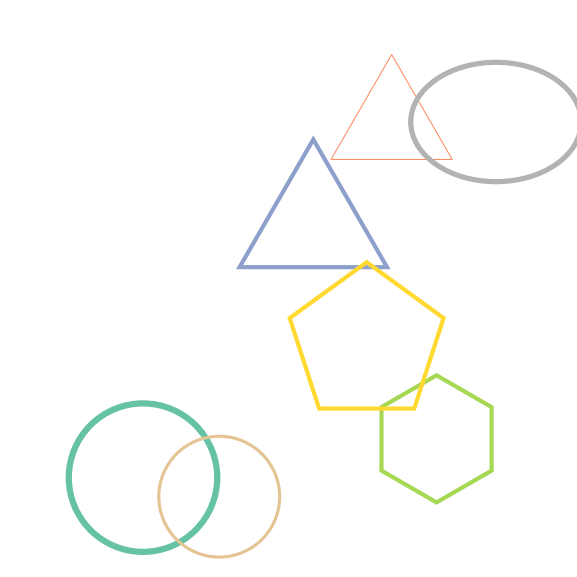[{"shape": "circle", "thickness": 3, "radius": 0.64, "center": [0.248, 0.172]}, {"shape": "triangle", "thickness": 0.5, "radius": 0.61, "center": [0.678, 0.784]}, {"shape": "triangle", "thickness": 2, "radius": 0.74, "center": [0.543, 0.61]}, {"shape": "hexagon", "thickness": 2, "radius": 0.55, "center": [0.756, 0.239]}, {"shape": "pentagon", "thickness": 2, "radius": 0.7, "center": [0.635, 0.405]}, {"shape": "circle", "thickness": 1.5, "radius": 0.52, "center": [0.38, 0.139]}, {"shape": "oval", "thickness": 2.5, "radius": 0.74, "center": [0.859, 0.788]}]